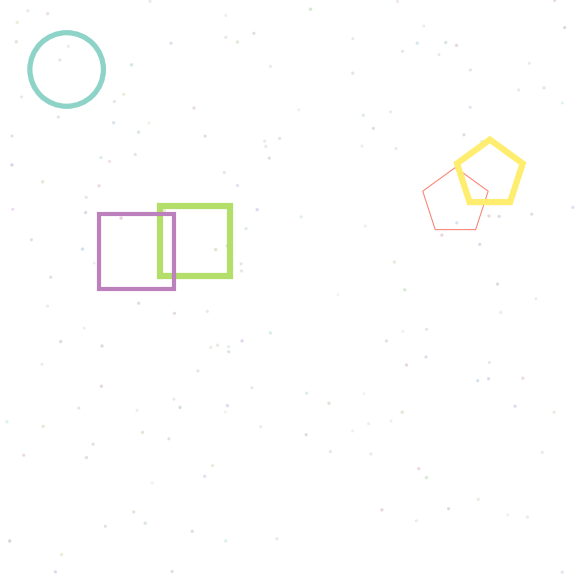[{"shape": "circle", "thickness": 2.5, "radius": 0.32, "center": [0.115, 0.879]}, {"shape": "pentagon", "thickness": 0.5, "radius": 0.3, "center": [0.789, 0.65]}, {"shape": "square", "thickness": 3, "radius": 0.3, "center": [0.338, 0.581]}, {"shape": "square", "thickness": 2, "radius": 0.32, "center": [0.237, 0.563]}, {"shape": "pentagon", "thickness": 3, "radius": 0.3, "center": [0.848, 0.698]}]